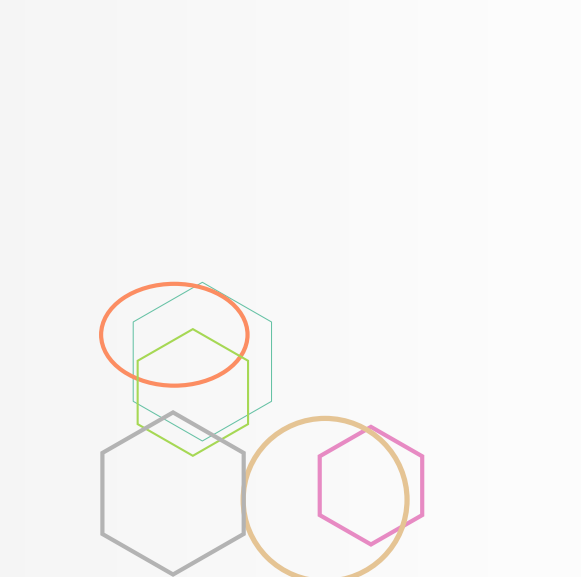[{"shape": "hexagon", "thickness": 0.5, "radius": 0.69, "center": [0.348, 0.373]}, {"shape": "oval", "thickness": 2, "radius": 0.63, "center": [0.3, 0.419]}, {"shape": "hexagon", "thickness": 2, "radius": 0.51, "center": [0.638, 0.158]}, {"shape": "hexagon", "thickness": 1, "radius": 0.55, "center": [0.332, 0.32]}, {"shape": "circle", "thickness": 2.5, "radius": 0.7, "center": [0.559, 0.134]}, {"shape": "hexagon", "thickness": 2, "radius": 0.7, "center": [0.298, 0.145]}]